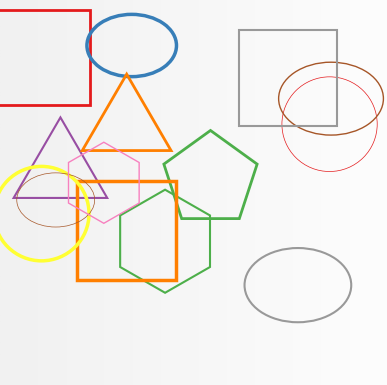[{"shape": "circle", "thickness": 0.5, "radius": 0.61, "center": [0.85, 0.677]}, {"shape": "square", "thickness": 2, "radius": 0.61, "center": [0.11, 0.85]}, {"shape": "oval", "thickness": 2.5, "radius": 0.58, "center": [0.34, 0.882]}, {"shape": "pentagon", "thickness": 2, "radius": 0.63, "center": [0.543, 0.535]}, {"shape": "hexagon", "thickness": 1.5, "radius": 0.67, "center": [0.426, 0.373]}, {"shape": "triangle", "thickness": 1.5, "radius": 0.7, "center": [0.156, 0.556]}, {"shape": "triangle", "thickness": 2, "radius": 0.66, "center": [0.327, 0.675]}, {"shape": "square", "thickness": 2.5, "radius": 0.64, "center": [0.327, 0.401]}, {"shape": "circle", "thickness": 2.5, "radius": 0.61, "center": [0.107, 0.445]}, {"shape": "oval", "thickness": 1, "radius": 0.68, "center": [0.854, 0.744]}, {"shape": "oval", "thickness": 0.5, "radius": 0.5, "center": [0.144, 0.481]}, {"shape": "hexagon", "thickness": 1, "radius": 0.53, "center": [0.268, 0.525]}, {"shape": "square", "thickness": 1.5, "radius": 0.63, "center": [0.744, 0.798]}, {"shape": "oval", "thickness": 1.5, "radius": 0.69, "center": [0.769, 0.259]}]